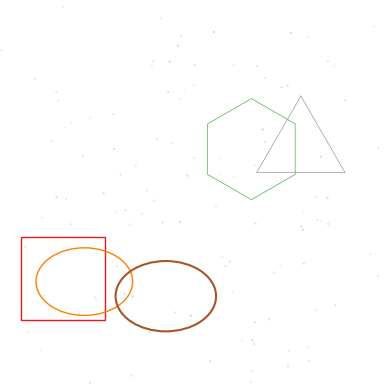[{"shape": "square", "thickness": 1, "radius": 0.54, "center": [0.164, 0.276]}, {"shape": "hexagon", "thickness": 0.5, "radius": 0.66, "center": [0.653, 0.613]}, {"shape": "oval", "thickness": 1, "radius": 0.63, "center": [0.219, 0.269]}, {"shape": "oval", "thickness": 1.5, "radius": 0.65, "center": [0.431, 0.231]}, {"shape": "triangle", "thickness": 0.5, "radius": 0.66, "center": [0.782, 0.618]}]